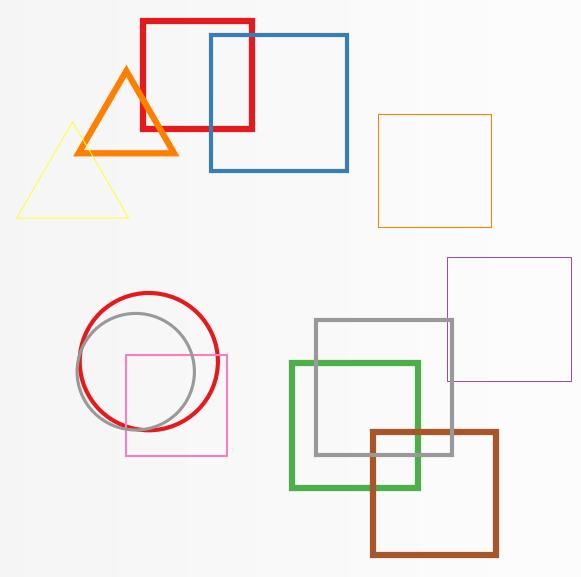[{"shape": "square", "thickness": 3, "radius": 0.47, "center": [0.34, 0.869]}, {"shape": "circle", "thickness": 2, "radius": 0.59, "center": [0.256, 0.373]}, {"shape": "square", "thickness": 2, "radius": 0.58, "center": [0.48, 0.821]}, {"shape": "square", "thickness": 3, "radius": 0.54, "center": [0.611, 0.263]}, {"shape": "square", "thickness": 0.5, "radius": 0.53, "center": [0.875, 0.447]}, {"shape": "square", "thickness": 0.5, "radius": 0.49, "center": [0.747, 0.704]}, {"shape": "triangle", "thickness": 3, "radius": 0.48, "center": [0.217, 0.781]}, {"shape": "triangle", "thickness": 0.5, "radius": 0.56, "center": [0.125, 0.677]}, {"shape": "square", "thickness": 3, "radius": 0.53, "center": [0.748, 0.144]}, {"shape": "square", "thickness": 1, "radius": 0.44, "center": [0.304, 0.297]}, {"shape": "circle", "thickness": 1.5, "radius": 0.5, "center": [0.234, 0.355]}, {"shape": "square", "thickness": 2, "radius": 0.59, "center": [0.661, 0.328]}]